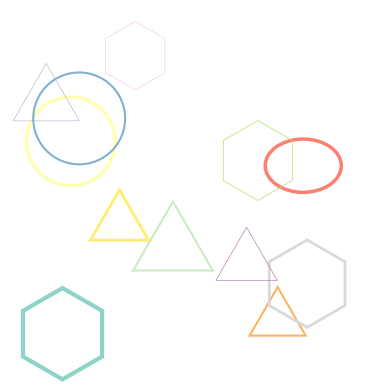[{"shape": "hexagon", "thickness": 3, "radius": 0.59, "center": [0.162, 0.133]}, {"shape": "circle", "thickness": 2.5, "radius": 0.58, "center": [0.184, 0.633]}, {"shape": "triangle", "thickness": 0.5, "radius": 0.5, "center": [0.12, 0.736]}, {"shape": "oval", "thickness": 2.5, "radius": 0.49, "center": [0.788, 0.57]}, {"shape": "circle", "thickness": 1.5, "radius": 0.6, "center": [0.206, 0.692]}, {"shape": "triangle", "thickness": 1.5, "radius": 0.42, "center": [0.721, 0.17]}, {"shape": "hexagon", "thickness": 0.5, "radius": 0.52, "center": [0.67, 0.583]}, {"shape": "hexagon", "thickness": 0.5, "radius": 0.44, "center": [0.351, 0.855]}, {"shape": "hexagon", "thickness": 2, "radius": 0.57, "center": [0.798, 0.263]}, {"shape": "triangle", "thickness": 0.5, "radius": 0.46, "center": [0.641, 0.318]}, {"shape": "triangle", "thickness": 1.5, "radius": 0.6, "center": [0.449, 0.357]}, {"shape": "triangle", "thickness": 2, "radius": 0.43, "center": [0.31, 0.42]}]